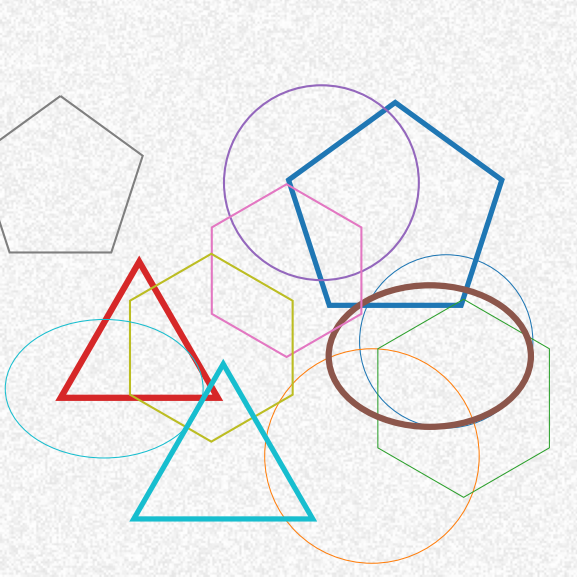[{"shape": "pentagon", "thickness": 2.5, "radius": 0.97, "center": [0.684, 0.627]}, {"shape": "circle", "thickness": 0.5, "radius": 0.75, "center": [0.773, 0.408]}, {"shape": "circle", "thickness": 0.5, "radius": 0.93, "center": [0.644, 0.21]}, {"shape": "hexagon", "thickness": 0.5, "radius": 0.86, "center": [0.803, 0.309]}, {"shape": "triangle", "thickness": 3, "radius": 0.79, "center": [0.241, 0.389]}, {"shape": "circle", "thickness": 1, "radius": 0.84, "center": [0.557, 0.683]}, {"shape": "oval", "thickness": 3, "radius": 0.88, "center": [0.744, 0.383]}, {"shape": "hexagon", "thickness": 1, "radius": 0.75, "center": [0.496, 0.531]}, {"shape": "pentagon", "thickness": 1, "radius": 0.75, "center": [0.105, 0.683]}, {"shape": "hexagon", "thickness": 1, "radius": 0.81, "center": [0.366, 0.397]}, {"shape": "oval", "thickness": 0.5, "radius": 0.86, "center": [0.18, 0.326]}, {"shape": "triangle", "thickness": 2.5, "radius": 0.89, "center": [0.387, 0.19]}]